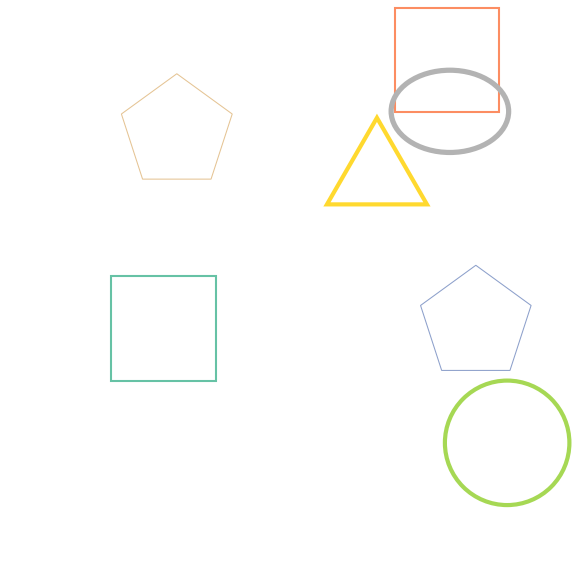[{"shape": "square", "thickness": 1, "radius": 0.45, "center": [0.283, 0.43]}, {"shape": "square", "thickness": 1, "radius": 0.45, "center": [0.774, 0.895]}, {"shape": "pentagon", "thickness": 0.5, "radius": 0.5, "center": [0.824, 0.439]}, {"shape": "circle", "thickness": 2, "radius": 0.54, "center": [0.878, 0.232]}, {"shape": "triangle", "thickness": 2, "radius": 0.5, "center": [0.653, 0.695]}, {"shape": "pentagon", "thickness": 0.5, "radius": 0.5, "center": [0.306, 0.771]}, {"shape": "oval", "thickness": 2.5, "radius": 0.51, "center": [0.779, 0.806]}]